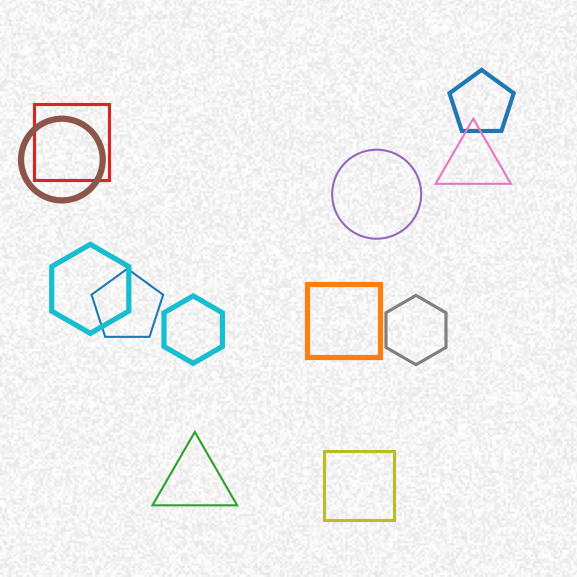[{"shape": "pentagon", "thickness": 1, "radius": 0.33, "center": [0.221, 0.469]}, {"shape": "pentagon", "thickness": 2, "radius": 0.29, "center": [0.834, 0.82]}, {"shape": "square", "thickness": 2.5, "radius": 0.31, "center": [0.595, 0.444]}, {"shape": "triangle", "thickness": 1, "radius": 0.42, "center": [0.337, 0.166]}, {"shape": "square", "thickness": 1.5, "radius": 0.33, "center": [0.123, 0.754]}, {"shape": "circle", "thickness": 1, "radius": 0.39, "center": [0.652, 0.663]}, {"shape": "circle", "thickness": 3, "radius": 0.35, "center": [0.107, 0.723]}, {"shape": "triangle", "thickness": 1, "radius": 0.38, "center": [0.82, 0.718]}, {"shape": "hexagon", "thickness": 1.5, "radius": 0.3, "center": [0.72, 0.428]}, {"shape": "square", "thickness": 1.5, "radius": 0.3, "center": [0.622, 0.158]}, {"shape": "hexagon", "thickness": 2.5, "radius": 0.39, "center": [0.156, 0.499]}, {"shape": "hexagon", "thickness": 2.5, "radius": 0.29, "center": [0.335, 0.428]}]